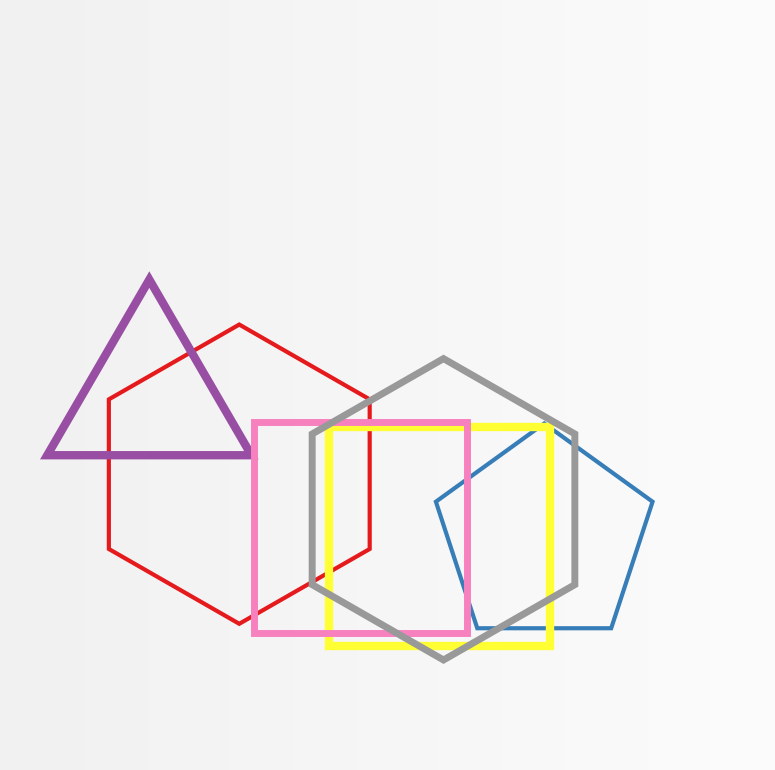[{"shape": "hexagon", "thickness": 1.5, "radius": 0.97, "center": [0.309, 0.384]}, {"shape": "pentagon", "thickness": 1.5, "radius": 0.73, "center": [0.702, 0.303]}, {"shape": "triangle", "thickness": 3, "radius": 0.76, "center": [0.193, 0.485]}, {"shape": "square", "thickness": 3, "radius": 0.71, "center": [0.567, 0.303]}, {"shape": "square", "thickness": 2.5, "radius": 0.69, "center": [0.465, 0.315]}, {"shape": "hexagon", "thickness": 2.5, "radius": 0.98, "center": [0.572, 0.339]}]